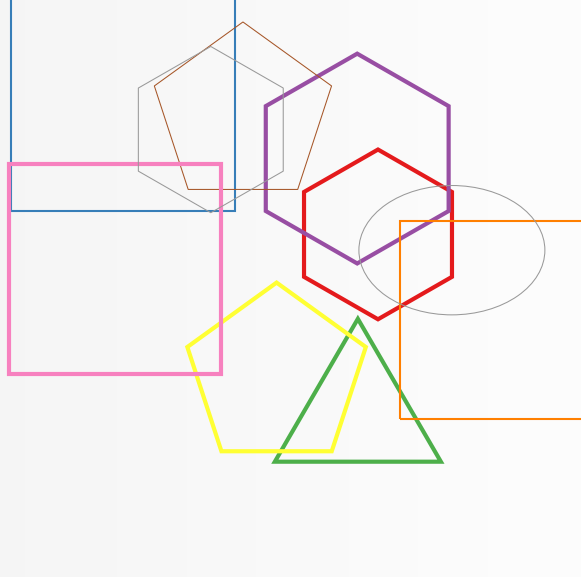[{"shape": "hexagon", "thickness": 2, "radius": 0.73, "center": [0.65, 0.593]}, {"shape": "square", "thickness": 1, "radius": 0.96, "center": [0.212, 0.826]}, {"shape": "triangle", "thickness": 2, "radius": 0.82, "center": [0.616, 0.282]}, {"shape": "hexagon", "thickness": 2, "radius": 0.91, "center": [0.615, 0.725]}, {"shape": "square", "thickness": 1, "radius": 0.86, "center": [0.859, 0.445]}, {"shape": "pentagon", "thickness": 2, "radius": 0.81, "center": [0.476, 0.348]}, {"shape": "pentagon", "thickness": 0.5, "radius": 0.8, "center": [0.418, 0.801]}, {"shape": "square", "thickness": 2, "radius": 0.91, "center": [0.198, 0.534]}, {"shape": "hexagon", "thickness": 0.5, "radius": 0.72, "center": [0.363, 0.775]}, {"shape": "oval", "thickness": 0.5, "radius": 0.8, "center": [0.777, 0.566]}]